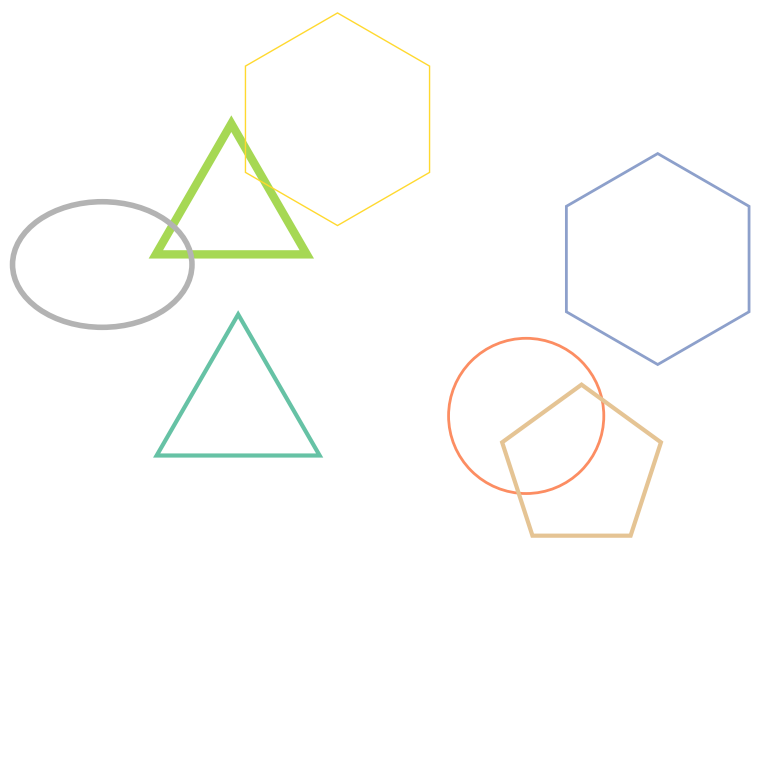[{"shape": "triangle", "thickness": 1.5, "radius": 0.61, "center": [0.309, 0.47]}, {"shape": "circle", "thickness": 1, "radius": 0.5, "center": [0.683, 0.46]}, {"shape": "hexagon", "thickness": 1, "radius": 0.68, "center": [0.854, 0.664]}, {"shape": "triangle", "thickness": 3, "radius": 0.57, "center": [0.3, 0.726]}, {"shape": "hexagon", "thickness": 0.5, "radius": 0.69, "center": [0.438, 0.845]}, {"shape": "pentagon", "thickness": 1.5, "radius": 0.54, "center": [0.755, 0.392]}, {"shape": "oval", "thickness": 2, "radius": 0.58, "center": [0.133, 0.656]}]